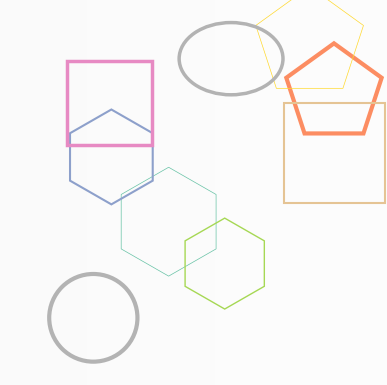[{"shape": "hexagon", "thickness": 0.5, "radius": 0.71, "center": [0.435, 0.424]}, {"shape": "pentagon", "thickness": 3, "radius": 0.65, "center": [0.862, 0.758]}, {"shape": "hexagon", "thickness": 1.5, "radius": 0.62, "center": [0.287, 0.592]}, {"shape": "square", "thickness": 2.5, "radius": 0.55, "center": [0.283, 0.732]}, {"shape": "hexagon", "thickness": 1, "radius": 0.59, "center": [0.58, 0.315]}, {"shape": "pentagon", "thickness": 0.5, "radius": 0.73, "center": [0.799, 0.889]}, {"shape": "square", "thickness": 1.5, "radius": 0.65, "center": [0.863, 0.602]}, {"shape": "circle", "thickness": 3, "radius": 0.57, "center": [0.241, 0.174]}, {"shape": "oval", "thickness": 2.5, "radius": 0.67, "center": [0.596, 0.848]}]